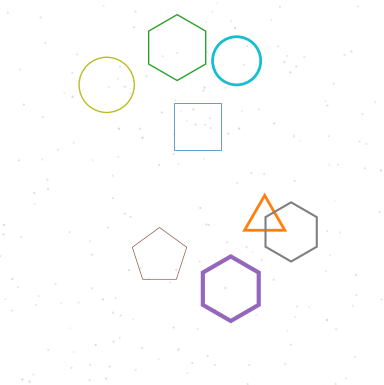[{"shape": "square", "thickness": 0.5, "radius": 0.3, "center": [0.513, 0.672]}, {"shape": "triangle", "thickness": 2, "radius": 0.3, "center": [0.687, 0.432]}, {"shape": "hexagon", "thickness": 1, "radius": 0.43, "center": [0.46, 0.876]}, {"shape": "hexagon", "thickness": 3, "radius": 0.42, "center": [0.599, 0.25]}, {"shape": "pentagon", "thickness": 0.5, "radius": 0.37, "center": [0.414, 0.335]}, {"shape": "hexagon", "thickness": 1.5, "radius": 0.38, "center": [0.756, 0.398]}, {"shape": "circle", "thickness": 1, "radius": 0.36, "center": [0.277, 0.78]}, {"shape": "circle", "thickness": 2, "radius": 0.31, "center": [0.615, 0.842]}]